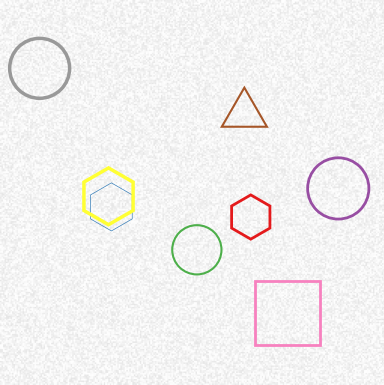[{"shape": "hexagon", "thickness": 2, "radius": 0.29, "center": [0.651, 0.436]}, {"shape": "hexagon", "thickness": 0.5, "radius": 0.31, "center": [0.289, 0.463]}, {"shape": "circle", "thickness": 1.5, "radius": 0.32, "center": [0.511, 0.351]}, {"shape": "circle", "thickness": 2, "radius": 0.4, "center": [0.879, 0.511]}, {"shape": "hexagon", "thickness": 2.5, "radius": 0.37, "center": [0.282, 0.49]}, {"shape": "triangle", "thickness": 1.5, "radius": 0.34, "center": [0.635, 0.705]}, {"shape": "square", "thickness": 2, "radius": 0.42, "center": [0.746, 0.187]}, {"shape": "circle", "thickness": 2.5, "radius": 0.39, "center": [0.103, 0.823]}]